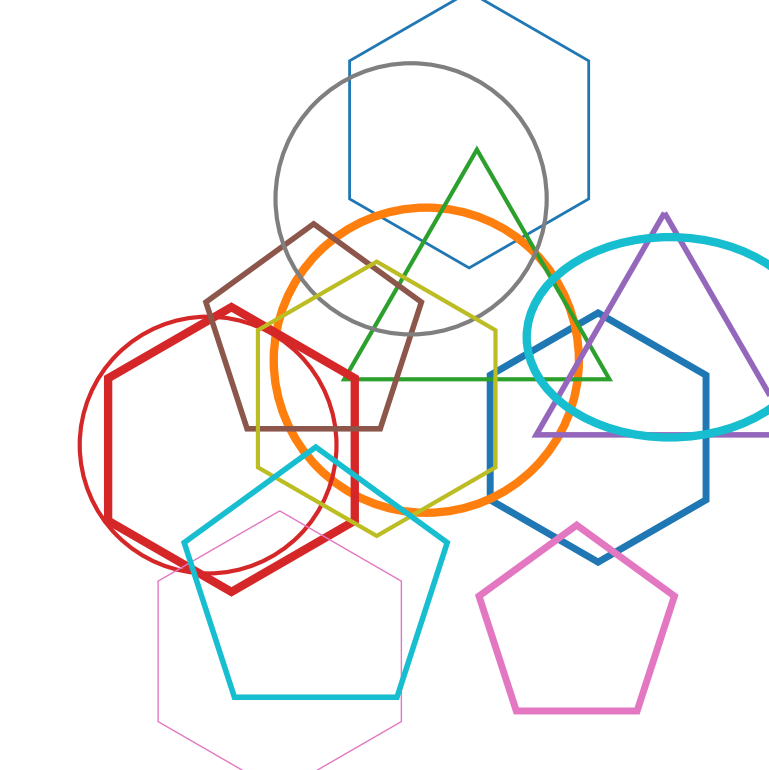[{"shape": "hexagon", "thickness": 1, "radius": 0.9, "center": [0.609, 0.831]}, {"shape": "hexagon", "thickness": 2.5, "radius": 0.81, "center": [0.777, 0.432]}, {"shape": "circle", "thickness": 3, "radius": 0.99, "center": [0.554, 0.532]}, {"shape": "triangle", "thickness": 1.5, "radius": 0.99, "center": [0.619, 0.607]}, {"shape": "circle", "thickness": 1.5, "radius": 0.83, "center": [0.27, 0.422]}, {"shape": "hexagon", "thickness": 3, "radius": 0.92, "center": [0.301, 0.416]}, {"shape": "triangle", "thickness": 2, "radius": 0.96, "center": [0.863, 0.531]}, {"shape": "pentagon", "thickness": 2, "radius": 0.74, "center": [0.407, 0.562]}, {"shape": "hexagon", "thickness": 0.5, "radius": 0.91, "center": [0.363, 0.154]}, {"shape": "pentagon", "thickness": 2.5, "radius": 0.67, "center": [0.749, 0.185]}, {"shape": "circle", "thickness": 1.5, "radius": 0.88, "center": [0.534, 0.742]}, {"shape": "hexagon", "thickness": 1.5, "radius": 0.89, "center": [0.489, 0.482]}, {"shape": "oval", "thickness": 3, "radius": 0.93, "center": [0.87, 0.562]}, {"shape": "pentagon", "thickness": 2, "radius": 0.9, "center": [0.41, 0.24]}]